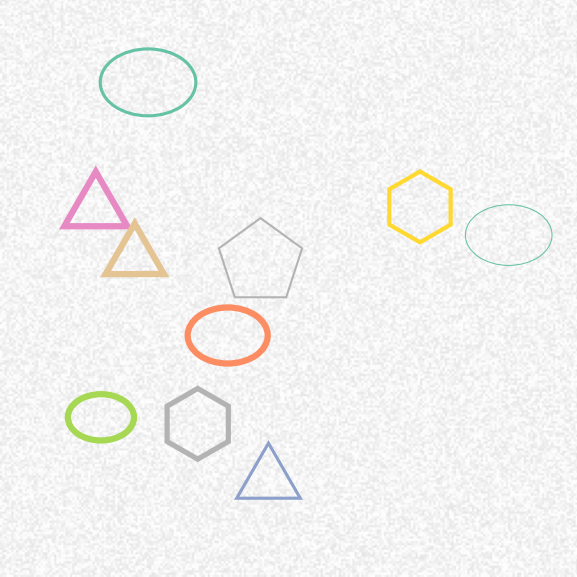[{"shape": "oval", "thickness": 1.5, "radius": 0.41, "center": [0.256, 0.856]}, {"shape": "oval", "thickness": 0.5, "radius": 0.38, "center": [0.881, 0.592]}, {"shape": "oval", "thickness": 3, "radius": 0.35, "center": [0.394, 0.418]}, {"shape": "triangle", "thickness": 1.5, "radius": 0.32, "center": [0.465, 0.168]}, {"shape": "triangle", "thickness": 3, "radius": 0.31, "center": [0.166, 0.639]}, {"shape": "oval", "thickness": 3, "radius": 0.29, "center": [0.175, 0.276]}, {"shape": "hexagon", "thickness": 2, "radius": 0.31, "center": [0.727, 0.641]}, {"shape": "triangle", "thickness": 3, "radius": 0.29, "center": [0.233, 0.554]}, {"shape": "hexagon", "thickness": 2.5, "radius": 0.31, "center": [0.342, 0.265]}, {"shape": "pentagon", "thickness": 1, "radius": 0.38, "center": [0.451, 0.546]}]